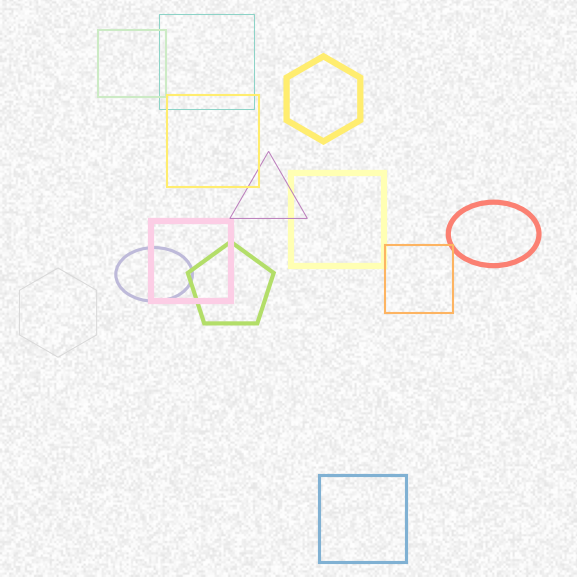[{"shape": "square", "thickness": 0.5, "radius": 0.41, "center": [0.357, 0.892]}, {"shape": "square", "thickness": 3, "radius": 0.4, "center": [0.584, 0.619]}, {"shape": "oval", "thickness": 1.5, "radius": 0.33, "center": [0.267, 0.524]}, {"shape": "oval", "thickness": 2.5, "radius": 0.39, "center": [0.855, 0.594]}, {"shape": "square", "thickness": 1.5, "radius": 0.37, "center": [0.628, 0.101]}, {"shape": "square", "thickness": 1, "radius": 0.29, "center": [0.726, 0.516]}, {"shape": "pentagon", "thickness": 2, "radius": 0.39, "center": [0.4, 0.502]}, {"shape": "square", "thickness": 3, "radius": 0.35, "center": [0.331, 0.547]}, {"shape": "hexagon", "thickness": 0.5, "radius": 0.39, "center": [0.101, 0.458]}, {"shape": "triangle", "thickness": 0.5, "radius": 0.39, "center": [0.465, 0.66]}, {"shape": "square", "thickness": 1, "radius": 0.29, "center": [0.229, 0.889]}, {"shape": "square", "thickness": 1, "radius": 0.4, "center": [0.369, 0.754]}, {"shape": "hexagon", "thickness": 3, "radius": 0.37, "center": [0.56, 0.828]}]